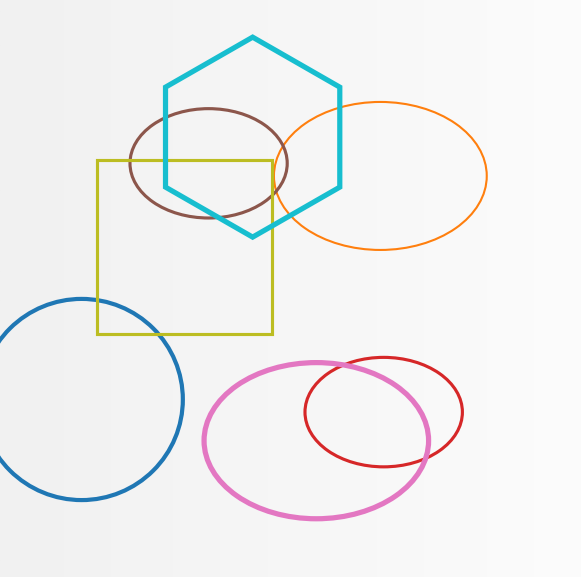[{"shape": "circle", "thickness": 2, "radius": 0.87, "center": [0.14, 0.307]}, {"shape": "oval", "thickness": 1, "radius": 0.92, "center": [0.654, 0.694]}, {"shape": "oval", "thickness": 1.5, "radius": 0.68, "center": [0.66, 0.286]}, {"shape": "oval", "thickness": 1.5, "radius": 0.68, "center": [0.359, 0.716]}, {"shape": "oval", "thickness": 2.5, "radius": 0.97, "center": [0.544, 0.236]}, {"shape": "square", "thickness": 1.5, "radius": 0.75, "center": [0.317, 0.571]}, {"shape": "hexagon", "thickness": 2.5, "radius": 0.87, "center": [0.435, 0.762]}]